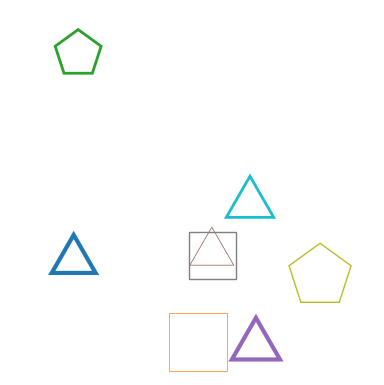[{"shape": "triangle", "thickness": 3, "radius": 0.33, "center": [0.191, 0.324]}, {"shape": "square", "thickness": 0.5, "radius": 0.37, "center": [0.515, 0.112]}, {"shape": "pentagon", "thickness": 2, "radius": 0.31, "center": [0.203, 0.86]}, {"shape": "triangle", "thickness": 3, "radius": 0.36, "center": [0.665, 0.102]}, {"shape": "triangle", "thickness": 0.5, "radius": 0.33, "center": [0.55, 0.344]}, {"shape": "square", "thickness": 1, "radius": 0.3, "center": [0.551, 0.337]}, {"shape": "pentagon", "thickness": 1, "radius": 0.42, "center": [0.831, 0.283]}, {"shape": "triangle", "thickness": 2, "radius": 0.36, "center": [0.649, 0.471]}]